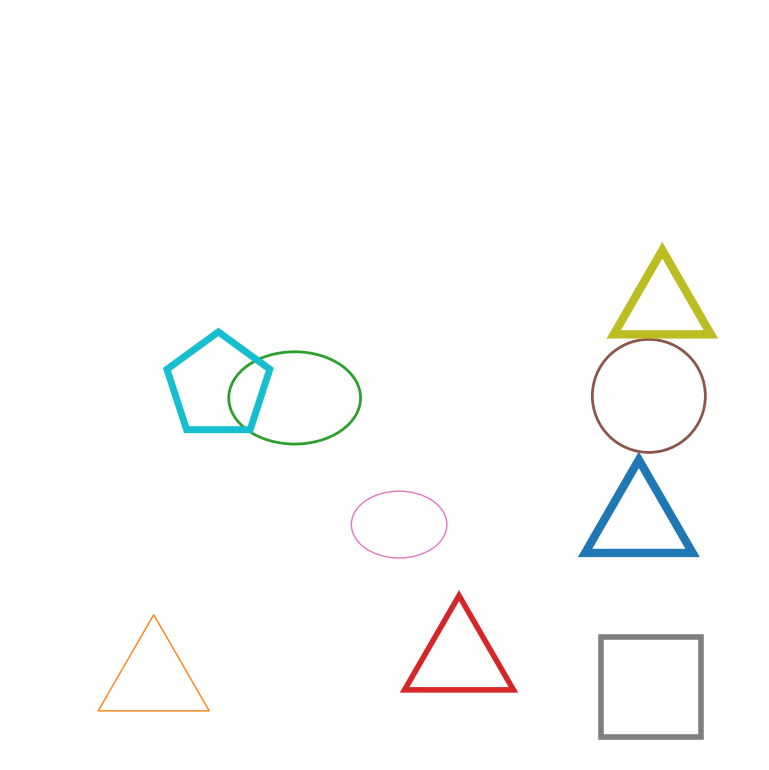[{"shape": "triangle", "thickness": 3, "radius": 0.4, "center": [0.83, 0.322]}, {"shape": "triangle", "thickness": 0.5, "radius": 0.42, "center": [0.2, 0.118]}, {"shape": "oval", "thickness": 1, "radius": 0.43, "center": [0.383, 0.483]}, {"shape": "triangle", "thickness": 2, "radius": 0.41, "center": [0.596, 0.145]}, {"shape": "circle", "thickness": 1, "radius": 0.37, "center": [0.843, 0.486]}, {"shape": "oval", "thickness": 0.5, "radius": 0.31, "center": [0.518, 0.319]}, {"shape": "square", "thickness": 2, "radius": 0.33, "center": [0.845, 0.107]}, {"shape": "triangle", "thickness": 3, "radius": 0.36, "center": [0.86, 0.602]}, {"shape": "pentagon", "thickness": 2.5, "radius": 0.35, "center": [0.284, 0.499]}]